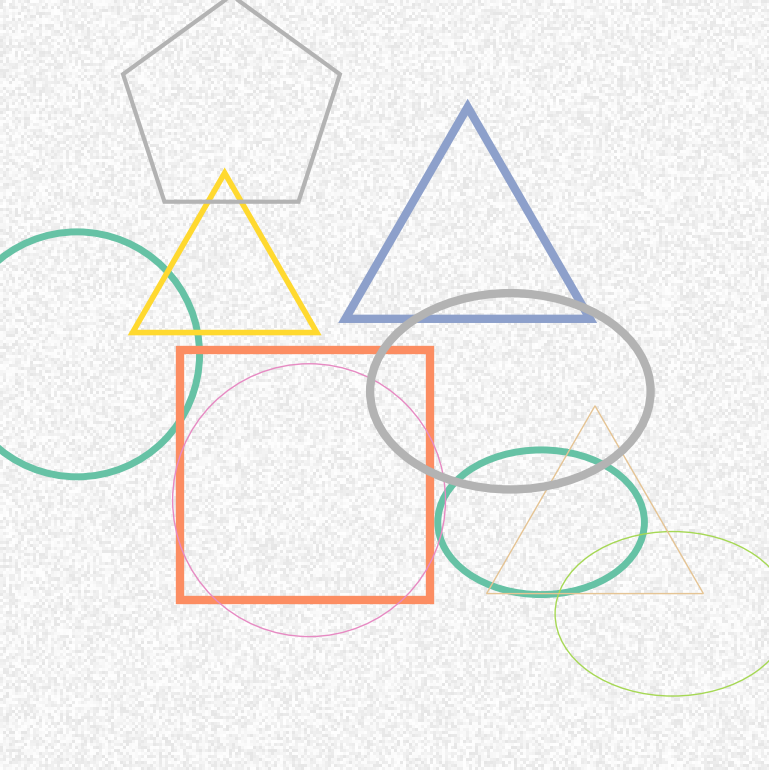[{"shape": "circle", "thickness": 2.5, "radius": 0.8, "center": [0.1, 0.54]}, {"shape": "oval", "thickness": 2.5, "radius": 0.67, "center": [0.703, 0.322]}, {"shape": "square", "thickness": 3, "radius": 0.81, "center": [0.396, 0.383]}, {"shape": "triangle", "thickness": 3, "radius": 0.92, "center": [0.607, 0.678]}, {"shape": "circle", "thickness": 0.5, "radius": 0.89, "center": [0.401, 0.35]}, {"shape": "oval", "thickness": 0.5, "radius": 0.76, "center": [0.874, 0.203]}, {"shape": "triangle", "thickness": 2, "radius": 0.69, "center": [0.292, 0.637]}, {"shape": "triangle", "thickness": 0.5, "radius": 0.81, "center": [0.773, 0.31]}, {"shape": "oval", "thickness": 3, "radius": 0.91, "center": [0.663, 0.492]}, {"shape": "pentagon", "thickness": 1.5, "radius": 0.74, "center": [0.301, 0.858]}]